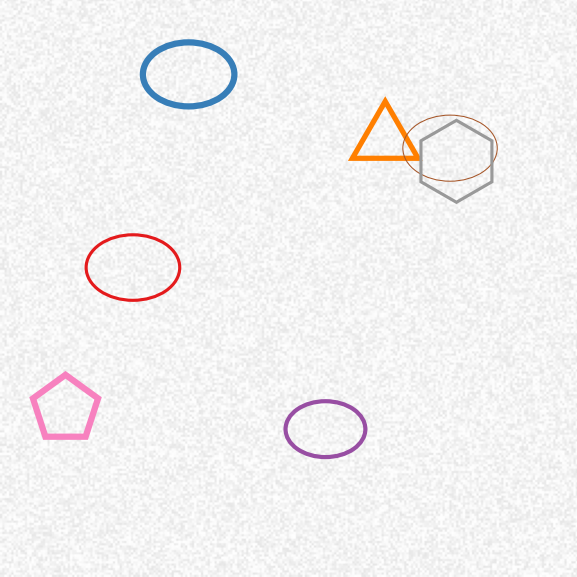[{"shape": "oval", "thickness": 1.5, "radius": 0.41, "center": [0.23, 0.536]}, {"shape": "oval", "thickness": 3, "radius": 0.4, "center": [0.327, 0.87]}, {"shape": "oval", "thickness": 2, "radius": 0.35, "center": [0.564, 0.256]}, {"shape": "triangle", "thickness": 2.5, "radius": 0.33, "center": [0.667, 0.758]}, {"shape": "oval", "thickness": 0.5, "radius": 0.41, "center": [0.779, 0.743]}, {"shape": "pentagon", "thickness": 3, "radius": 0.3, "center": [0.113, 0.291]}, {"shape": "hexagon", "thickness": 1.5, "radius": 0.35, "center": [0.79, 0.72]}]